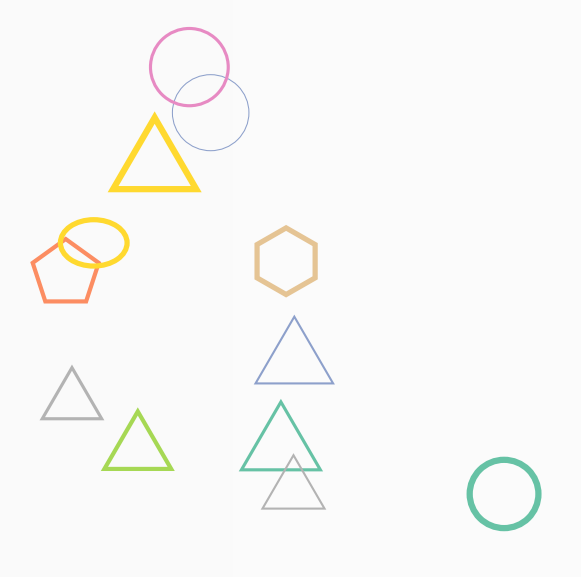[{"shape": "triangle", "thickness": 1.5, "radius": 0.39, "center": [0.483, 0.225]}, {"shape": "circle", "thickness": 3, "radius": 0.3, "center": [0.867, 0.144]}, {"shape": "pentagon", "thickness": 2, "radius": 0.3, "center": [0.113, 0.525]}, {"shape": "circle", "thickness": 0.5, "radius": 0.33, "center": [0.362, 0.804]}, {"shape": "triangle", "thickness": 1, "radius": 0.39, "center": [0.506, 0.374]}, {"shape": "circle", "thickness": 1.5, "radius": 0.33, "center": [0.326, 0.883]}, {"shape": "triangle", "thickness": 2, "radius": 0.33, "center": [0.237, 0.22]}, {"shape": "triangle", "thickness": 3, "radius": 0.41, "center": [0.266, 0.713]}, {"shape": "oval", "thickness": 2.5, "radius": 0.29, "center": [0.161, 0.579]}, {"shape": "hexagon", "thickness": 2.5, "radius": 0.29, "center": [0.492, 0.547]}, {"shape": "triangle", "thickness": 1, "radius": 0.31, "center": [0.505, 0.149]}, {"shape": "triangle", "thickness": 1.5, "radius": 0.3, "center": [0.124, 0.304]}]